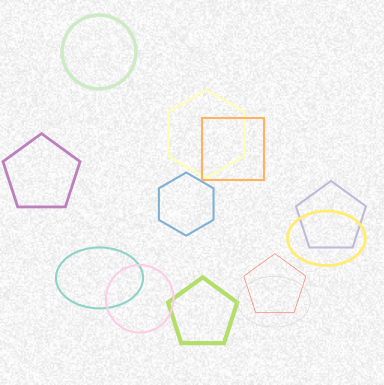[{"shape": "oval", "thickness": 1.5, "radius": 0.57, "center": [0.258, 0.278]}, {"shape": "hexagon", "thickness": 1.5, "radius": 0.57, "center": [0.536, 0.652]}, {"shape": "pentagon", "thickness": 1.5, "radius": 0.48, "center": [0.86, 0.435]}, {"shape": "pentagon", "thickness": 0.5, "radius": 0.42, "center": [0.714, 0.256]}, {"shape": "hexagon", "thickness": 1.5, "radius": 0.41, "center": [0.484, 0.47]}, {"shape": "square", "thickness": 1.5, "radius": 0.4, "center": [0.605, 0.613]}, {"shape": "pentagon", "thickness": 3, "radius": 0.47, "center": [0.526, 0.185]}, {"shape": "circle", "thickness": 1.5, "radius": 0.44, "center": [0.363, 0.224]}, {"shape": "oval", "thickness": 0.5, "radius": 0.47, "center": [0.711, 0.216]}, {"shape": "pentagon", "thickness": 2, "radius": 0.53, "center": [0.108, 0.548]}, {"shape": "circle", "thickness": 2.5, "radius": 0.48, "center": [0.257, 0.865]}, {"shape": "oval", "thickness": 2, "radius": 0.51, "center": [0.848, 0.381]}]